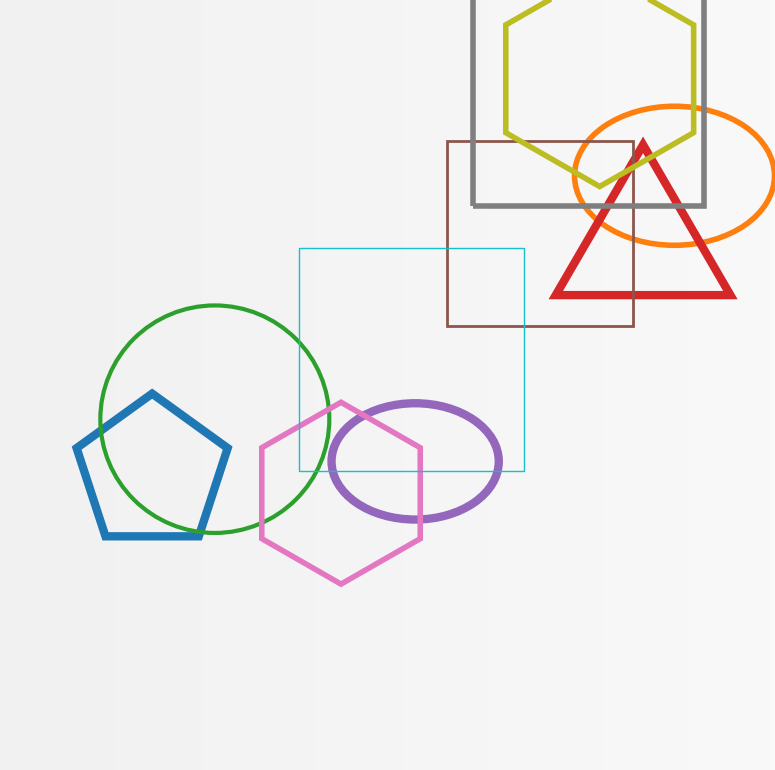[{"shape": "pentagon", "thickness": 3, "radius": 0.51, "center": [0.196, 0.386]}, {"shape": "oval", "thickness": 2, "radius": 0.64, "center": [0.87, 0.772]}, {"shape": "circle", "thickness": 1.5, "radius": 0.74, "center": [0.277, 0.456]}, {"shape": "triangle", "thickness": 3, "radius": 0.65, "center": [0.83, 0.682]}, {"shape": "oval", "thickness": 3, "radius": 0.54, "center": [0.536, 0.401]}, {"shape": "square", "thickness": 1, "radius": 0.6, "center": [0.697, 0.697]}, {"shape": "hexagon", "thickness": 2, "radius": 0.59, "center": [0.44, 0.359]}, {"shape": "square", "thickness": 2, "radius": 0.75, "center": [0.76, 0.882]}, {"shape": "hexagon", "thickness": 2, "radius": 0.7, "center": [0.774, 0.898]}, {"shape": "square", "thickness": 0.5, "radius": 0.72, "center": [0.531, 0.533]}]